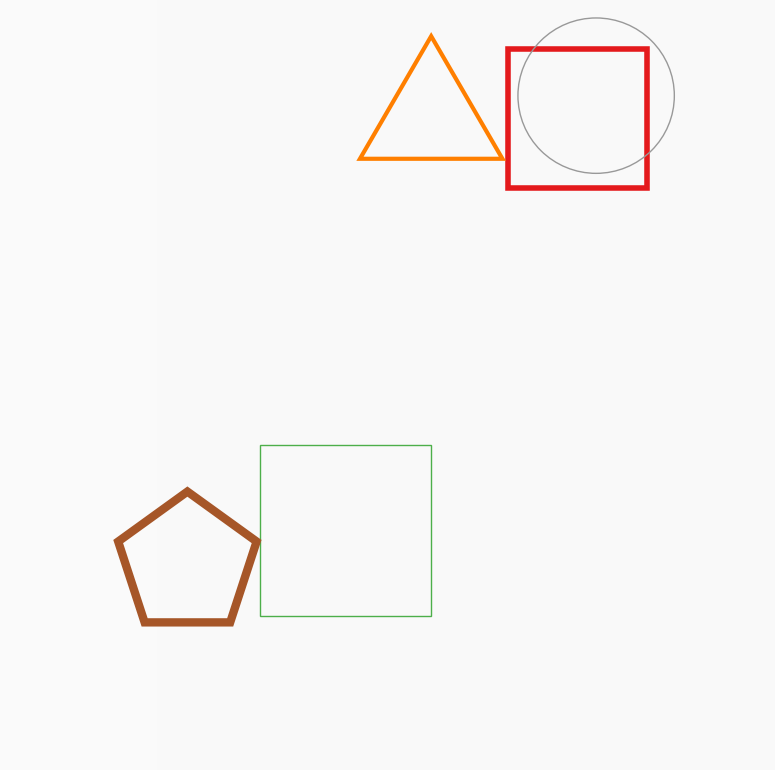[{"shape": "square", "thickness": 2, "radius": 0.45, "center": [0.745, 0.846]}, {"shape": "square", "thickness": 0.5, "radius": 0.55, "center": [0.446, 0.311]}, {"shape": "triangle", "thickness": 1.5, "radius": 0.53, "center": [0.556, 0.847]}, {"shape": "pentagon", "thickness": 3, "radius": 0.47, "center": [0.242, 0.268]}, {"shape": "circle", "thickness": 0.5, "radius": 0.5, "center": [0.769, 0.876]}]